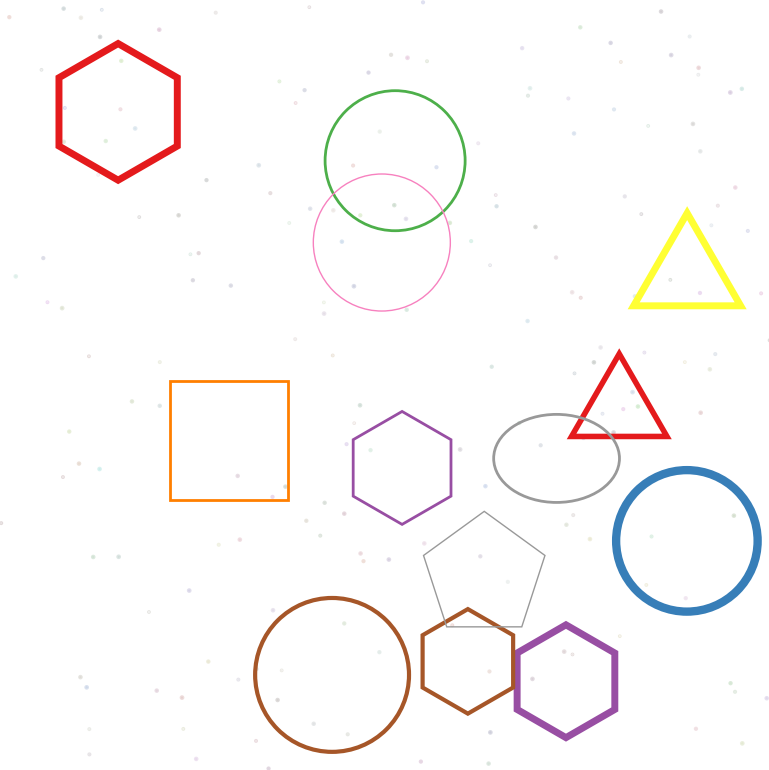[{"shape": "hexagon", "thickness": 2.5, "radius": 0.44, "center": [0.153, 0.855]}, {"shape": "triangle", "thickness": 2, "radius": 0.36, "center": [0.804, 0.469]}, {"shape": "circle", "thickness": 3, "radius": 0.46, "center": [0.892, 0.298]}, {"shape": "circle", "thickness": 1, "radius": 0.45, "center": [0.513, 0.791]}, {"shape": "hexagon", "thickness": 1, "radius": 0.37, "center": [0.522, 0.392]}, {"shape": "hexagon", "thickness": 2.5, "radius": 0.37, "center": [0.735, 0.115]}, {"shape": "square", "thickness": 1, "radius": 0.38, "center": [0.298, 0.428]}, {"shape": "triangle", "thickness": 2.5, "radius": 0.4, "center": [0.892, 0.643]}, {"shape": "hexagon", "thickness": 1.5, "radius": 0.34, "center": [0.608, 0.141]}, {"shape": "circle", "thickness": 1.5, "radius": 0.5, "center": [0.431, 0.123]}, {"shape": "circle", "thickness": 0.5, "radius": 0.44, "center": [0.496, 0.685]}, {"shape": "pentagon", "thickness": 0.5, "radius": 0.41, "center": [0.629, 0.253]}, {"shape": "oval", "thickness": 1, "radius": 0.41, "center": [0.723, 0.405]}]